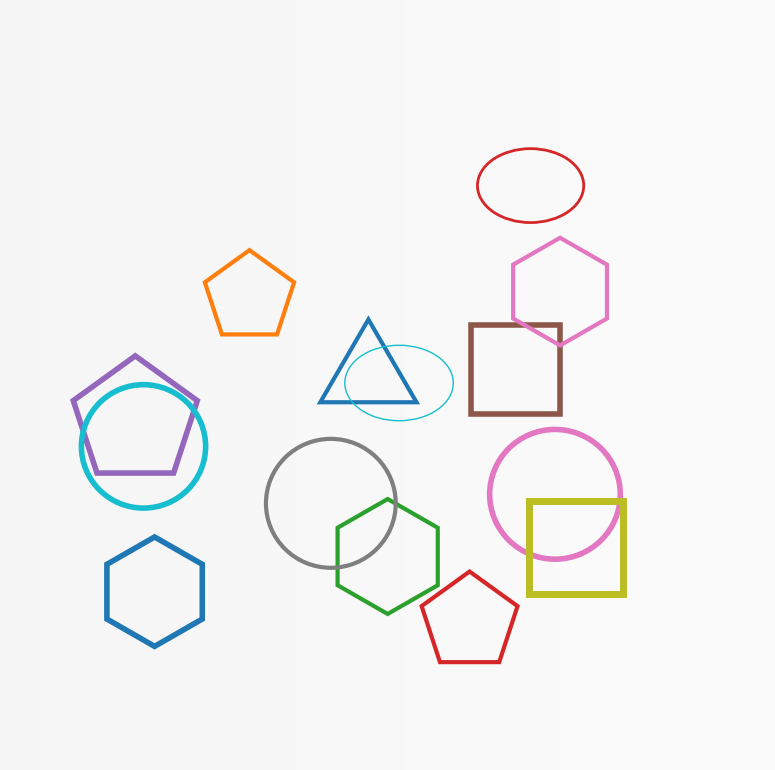[{"shape": "hexagon", "thickness": 2, "radius": 0.36, "center": [0.199, 0.232]}, {"shape": "triangle", "thickness": 1.5, "radius": 0.36, "center": [0.475, 0.513]}, {"shape": "pentagon", "thickness": 1.5, "radius": 0.3, "center": [0.322, 0.615]}, {"shape": "hexagon", "thickness": 1.5, "radius": 0.37, "center": [0.5, 0.277]}, {"shape": "oval", "thickness": 1, "radius": 0.34, "center": [0.685, 0.759]}, {"shape": "pentagon", "thickness": 1.5, "radius": 0.33, "center": [0.606, 0.193]}, {"shape": "pentagon", "thickness": 2, "radius": 0.42, "center": [0.175, 0.454]}, {"shape": "square", "thickness": 2, "radius": 0.29, "center": [0.666, 0.521]}, {"shape": "circle", "thickness": 2, "radius": 0.42, "center": [0.716, 0.358]}, {"shape": "hexagon", "thickness": 1.5, "radius": 0.35, "center": [0.723, 0.621]}, {"shape": "circle", "thickness": 1.5, "radius": 0.42, "center": [0.427, 0.346]}, {"shape": "square", "thickness": 2.5, "radius": 0.3, "center": [0.744, 0.289]}, {"shape": "oval", "thickness": 0.5, "radius": 0.35, "center": [0.515, 0.503]}, {"shape": "circle", "thickness": 2, "radius": 0.4, "center": [0.185, 0.42]}]